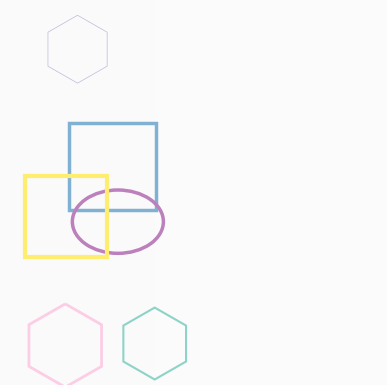[{"shape": "hexagon", "thickness": 1.5, "radius": 0.47, "center": [0.399, 0.108]}, {"shape": "hexagon", "thickness": 0.5, "radius": 0.44, "center": [0.2, 0.872]}, {"shape": "square", "thickness": 2.5, "radius": 0.56, "center": [0.291, 0.568]}, {"shape": "hexagon", "thickness": 2, "radius": 0.54, "center": [0.168, 0.103]}, {"shape": "oval", "thickness": 2.5, "radius": 0.59, "center": [0.304, 0.424]}, {"shape": "square", "thickness": 3, "radius": 0.53, "center": [0.17, 0.438]}]